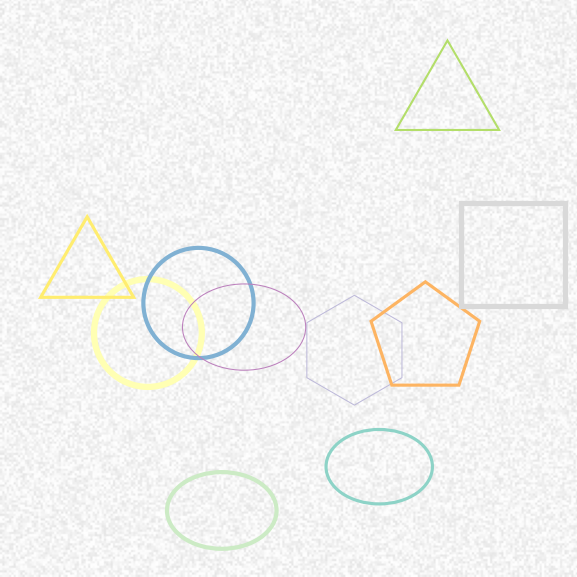[{"shape": "oval", "thickness": 1.5, "radius": 0.46, "center": [0.657, 0.191]}, {"shape": "circle", "thickness": 3, "radius": 0.47, "center": [0.256, 0.423]}, {"shape": "hexagon", "thickness": 0.5, "radius": 0.48, "center": [0.614, 0.393]}, {"shape": "circle", "thickness": 2, "radius": 0.48, "center": [0.344, 0.474]}, {"shape": "pentagon", "thickness": 1.5, "radius": 0.49, "center": [0.737, 0.412]}, {"shape": "triangle", "thickness": 1, "radius": 0.52, "center": [0.775, 0.826]}, {"shape": "square", "thickness": 2.5, "radius": 0.45, "center": [0.889, 0.558]}, {"shape": "oval", "thickness": 0.5, "radius": 0.53, "center": [0.423, 0.433]}, {"shape": "oval", "thickness": 2, "radius": 0.47, "center": [0.384, 0.115]}, {"shape": "triangle", "thickness": 1.5, "radius": 0.46, "center": [0.151, 0.531]}]